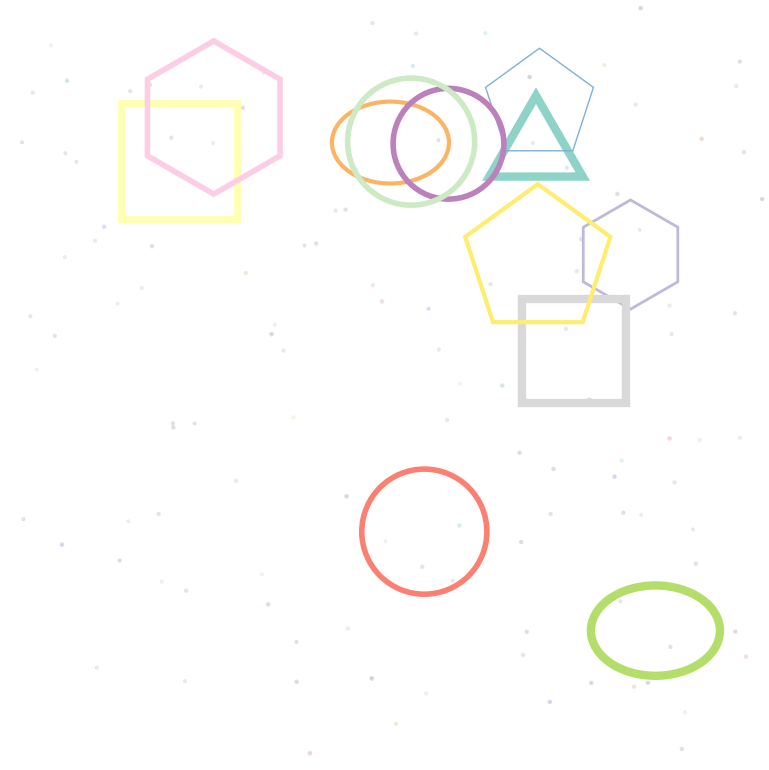[{"shape": "triangle", "thickness": 3, "radius": 0.35, "center": [0.696, 0.806]}, {"shape": "square", "thickness": 2.5, "radius": 0.38, "center": [0.233, 0.791]}, {"shape": "hexagon", "thickness": 1, "radius": 0.35, "center": [0.819, 0.669]}, {"shape": "circle", "thickness": 2, "radius": 0.41, "center": [0.551, 0.31]}, {"shape": "pentagon", "thickness": 0.5, "radius": 0.37, "center": [0.701, 0.864]}, {"shape": "oval", "thickness": 1.5, "radius": 0.38, "center": [0.507, 0.815]}, {"shape": "oval", "thickness": 3, "radius": 0.42, "center": [0.851, 0.181]}, {"shape": "hexagon", "thickness": 2, "radius": 0.5, "center": [0.278, 0.847]}, {"shape": "square", "thickness": 3, "radius": 0.34, "center": [0.746, 0.545]}, {"shape": "circle", "thickness": 2, "radius": 0.36, "center": [0.582, 0.813]}, {"shape": "circle", "thickness": 2, "radius": 0.41, "center": [0.534, 0.816]}, {"shape": "pentagon", "thickness": 1.5, "radius": 0.5, "center": [0.698, 0.662]}]